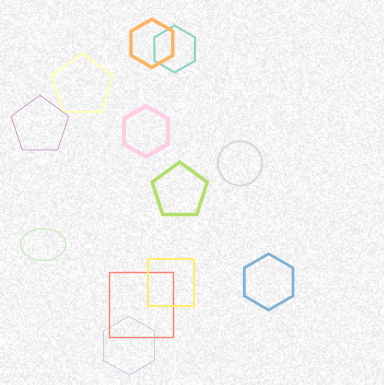[{"shape": "hexagon", "thickness": 1.5, "radius": 0.3, "center": [0.454, 0.873]}, {"shape": "pentagon", "thickness": 1.5, "radius": 0.42, "center": [0.214, 0.777]}, {"shape": "hexagon", "thickness": 0.5, "radius": 0.38, "center": [0.335, 0.102]}, {"shape": "square", "thickness": 1, "radius": 0.42, "center": [0.365, 0.209]}, {"shape": "hexagon", "thickness": 2, "radius": 0.37, "center": [0.698, 0.268]}, {"shape": "hexagon", "thickness": 2.5, "radius": 0.31, "center": [0.394, 0.888]}, {"shape": "pentagon", "thickness": 2.5, "radius": 0.38, "center": [0.467, 0.504]}, {"shape": "hexagon", "thickness": 3, "radius": 0.33, "center": [0.379, 0.659]}, {"shape": "circle", "thickness": 1.5, "radius": 0.29, "center": [0.623, 0.575]}, {"shape": "pentagon", "thickness": 0.5, "radius": 0.39, "center": [0.104, 0.674]}, {"shape": "oval", "thickness": 1, "radius": 0.29, "center": [0.112, 0.365]}, {"shape": "square", "thickness": 1.5, "radius": 0.3, "center": [0.444, 0.266]}]